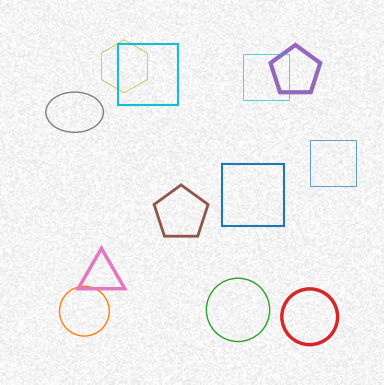[{"shape": "square", "thickness": 1.5, "radius": 0.4, "center": [0.656, 0.493]}, {"shape": "square", "thickness": 0.5, "radius": 0.3, "center": [0.865, 0.577]}, {"shape": "circle", "thickness": 1, "radius": 0.32, "center": [0.219, 0.192]}, {"shape": "circle", "thickness": 1, "radius": 0.41, "center": [0.618, 0.195]}, {"shape": "circle", "thickness": 2.5, "radius": 0.36, "center": [0.804, 0.177]}, {"shape": "pentagon", "thickness": 3, "radius": 0.34, "center": [0.767, 0.815]}, {"shape": "pentagon", "thickness": 2, "radius": 0.37, "center": [0.47, 0.446]}, {"shape": "triangle", "thickness": 2.5, "radius": 0.35, "center": [0.264, 0.285]}, {"shape": "oval", "thickness": 1, "radius": 0.37, "center": [0.194, 0.709]}, {"shape": "hexagon", "thickness": 0.5, "radius": 0.34, "center": [0.323, 0.828]}, {"shape": "square", "thickness": 0.5, "radius": 0.3, "center": [0.691, 0.799]}, {"shape": "square", "thickness": 1.5, "radius": 0.39, "center": [0.384, 0.807]}]